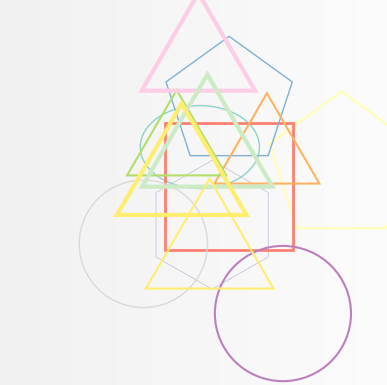[{"shape": "oval", "thickness": 1, "radius": 0.77, "center": [0.516, 0.618]}, {"shape": "pentagon", "thickness": 1.5, "radius": 0.98, "center": [0.882, 0.566]}, {"shape": "hexagon", "thickness": 0.5, "radius": 0.84, "center": [0.547, 0.416]}, {"shape": "square", "thickness": 2, "radius": 0.82, "center": [0.591, 0.516]}, {"shape": "pentagon", "thickness": 1, "radius": 0.86, "center": [0.591, 0.734]}, {"shape": "triangle", "thickness": 1.5, "radius": 0.78, "center": [0.689, 0.601]}, {"shape": "triangle", "thickness": 1.5, "radius": 0.74, "center": [0.456, 0.618]}, {"shape": "triangle", "thickness": 3, "radius": 0.85, "center": [0.512, 0.849]}, {"shape": "circle", "thickness": 1, "radius": 0.83, "center": [0.37, 0.367]}, {"shape": "circle", "thickness": 1.5, "radius": 0.88, "center": [0.73, 0.186]}, {"shape": "triangle", "thickness": 3, "radius": 0.97, "center": [0.535, 0.612]}, {"shape": "triangle", "thickness": 3, "radius": 0.96, "center": [0.469, 0.538]}, {"shape": "triangle", "thickness": 1.5, "radius": 0.95, "center": [0.541, 0.346]}]